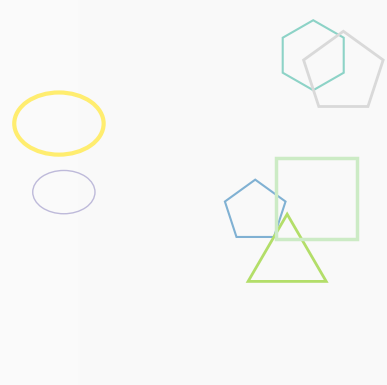[{"shape": "hexagon", "thickness": 1.5, "radius": 0.45, "center": [0.808, 0.857]}, {"shape": "oval", "thickness": 1, "radius": 0.4, "center": [0.165, 0.501]}, {"shape": "pentagon", "thickness": 1.5, "radius": 0.41, "center": [0.659, 0.451]}, {"shape": "triangle", "thickness": 2, "radius": 0.58, "center": [0.741, 0.327]}, {"shape": "pentagon", "thickness": 2, "radius": 0.54, "center": [0.886, 0.811]}, {"shape": "square", "thickness": 2.5, "radius": 0.52, "center": [0.816, 0.485]}, {"shape": "oval", "thickness": 3, "radius": 0.58, "center": [0.152, 0.679]}]